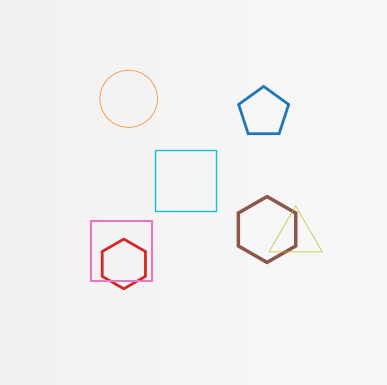[{"shape": "pentagon", "thickness": 2, "radius": 0.34, "center": [0.68, 0.708]}, {"shape": "circle", "thickness": 0.5, "radius": 0.37, "center": [0.332, 0.743]}, {"shape": "hexagon", "thickness": 2, "radius": 0.32, "center": [0.32, 0.314]}, {"shape": "hexagon", "thickness": 2.5, "radius": 0.43, "center": [0.689, 0.404]}, {"shape": "square", "thickness": 1.5, "radius": 0.39, "center": [0.314, 0.349]}, {"shape": "triangle", "thickness": 0.5, "radius": 0.4, "center": [0.763, 0.385]}, {"shape": "square", "thickness": 1, "radius": 0.39, "center": [0.478, 0.531]}]